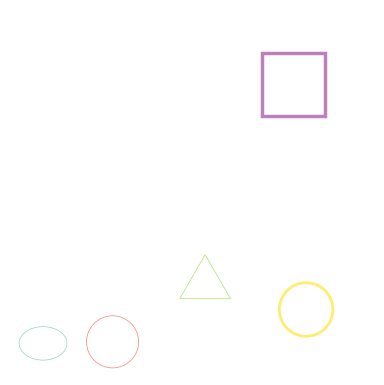[{"shape": "oval", "thickness": 0.5, "radius": 0.31, "center": [0.112, 0.108]}, {"shape": "circle", "thickness": 0.5, "radius": 0.34, "center": [0.292, 0.112]}, {"shape": "triangle", "thickness": 0.5, "radius": 0.38, "center": [0.533, 0.262]}, {"shape": "square", "thickness": 2.5, "radius": 0.41, "center": [0.761, 0.781]}, {"shape": "circle", "thickness": 2, "radius": 0.35, "center": [0.795, 0.196]}]